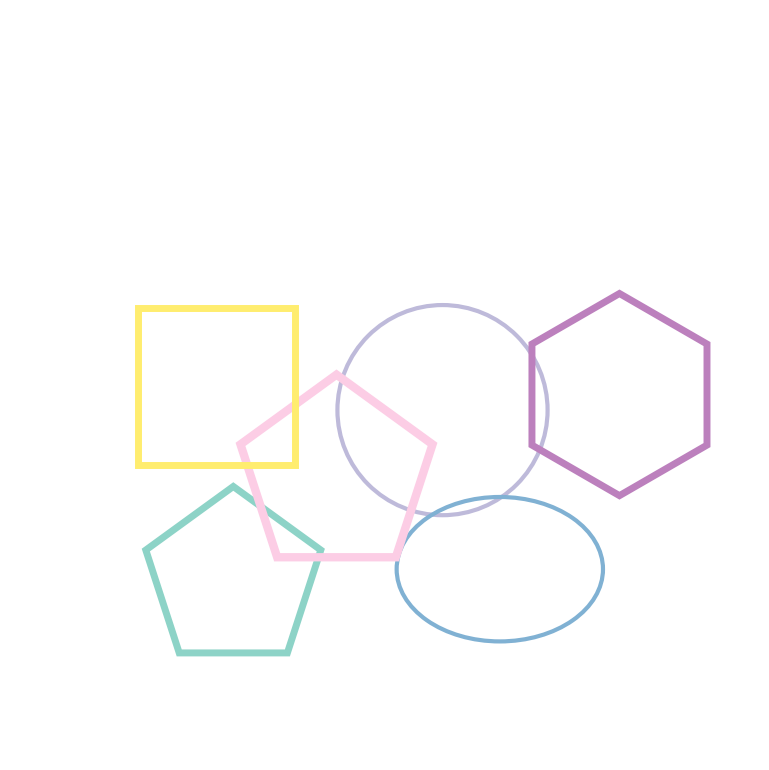[{"shape": "pentagon", "thickness": 2.5, "radius": 0.6, "center": [0.303, 0.249]}, {"shape": "circle", "thickness": 1.5, "radius": 0.68, "center": [0.575, 0.467]}, {"shape": "oval", "thickness": 1.5, "radius": 0.67, "center": [0.649, 0.261]}, {"shape": "pentagon", "thickness": 3, "radius": 0.66, "center": [0.437, 0.382]}, {"shape": "hexagon", "thickness": 2.5, "radius": 0.66, "center": [0.805, 0.488]}, {"shape": "square", "thickness": 2.5, "radius": 0.51, "center": [0.281, 0.498]}]